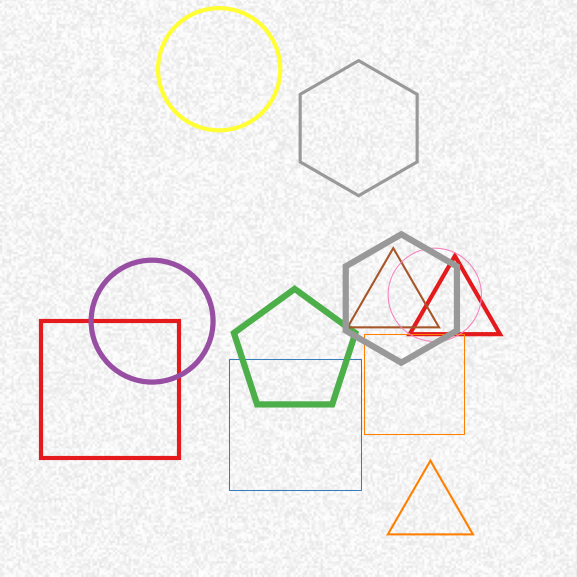[{"shape": "square", "thickness": 2, "radius": 0.59, "center": [0.191, 0.325]}, {"shape": "triangle", "thickness": 2, "radius": 0.45, "center": [0.788, 0.466]}, {"shape": "square", "thickness": 0.5, "radius": 0.57, "center": [0.511, 0.264]}, {"shape": "pentagon", "thickness": 3, "radius": 0.55, "center": [0.51, 0.388]}, {"shape": "circle", "thickness": 2.5, "radius": 0.53, "center": [0.263, 0.443]}, {"shape": "triangle", "thickness": 1, "radius": 0.43, "center": [0.745, 0.116]}, {"shape": "square", "thickness": 0.5, "radius": 0.44, "center": [0.717, 0.334]}, {"shape": "circle", "thickness": 2, "radius": 0.53, "center": [0.379, 0.879]}, {"shape": "triangle", "thickness": 1, "radius": 0.46, "center": [0.681, 0.478]}, {"shape": "circle", "thickness": 0.5, "radius": 0.4, "center": [0.753, 0.489]}, {"shape": "hexagon", "thickness": 1.5, "radius": 0.58, "center": [0.621, 0.777]}, {"shape": "hexagon", "thickness": 3, "radius": 0.56, "center": [0.695, 0.482]}]